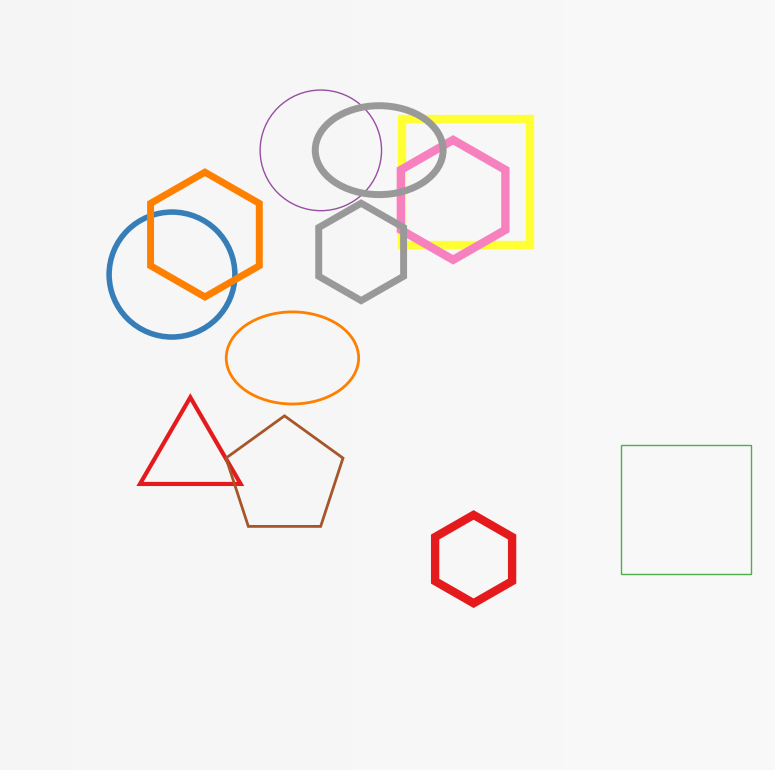[{"shape": "triangle", "thickness": 1.5, "radius": 0.37, "center": [0.246, 0.409]}, {"shape": "hexagon", "thickness": 3, "radius": 0.29, "center": [0.611, 0.274]}, {"shape": "circle", "thickness": 2, "radius": 0.41, "center": [0.222, 0.643]}, {"shape": "square", "thickness": 0.5, "radius": 0.42, "center": [0.886, 0.338]}, {"shape": "circle", "thickness": 0.5, "radius": 0.39, "center": [0.414, 0.805]}, {"shape": "oval", "thickness": 1, "radius": 0.43, "center": [0.377, 0.535]}, {"shape": "hexagon", "thickness": 2.5, "radius": 0.41, "center": [0.264, 0.695]}, {"shape": "square", "thickness": 3, "radius": 0.41, "center": [0.601, 0.764]}, {"shape": "pentagon", "thickness": 1, "radius": 0.4, "center": [0.367, 0.381]}, {"shape": "hexagon", "thickness": 3, "radius": 0.39, "center": [0.585, 0.74]}, {"shape": "oval", "thickness": 2.5, "radius": 0.41, "center": [0.489, 0.805]}, {"shape": "hexagon", "thickness": 2.5, "radius": 0.32, "center": [0.466, 0.673]}]